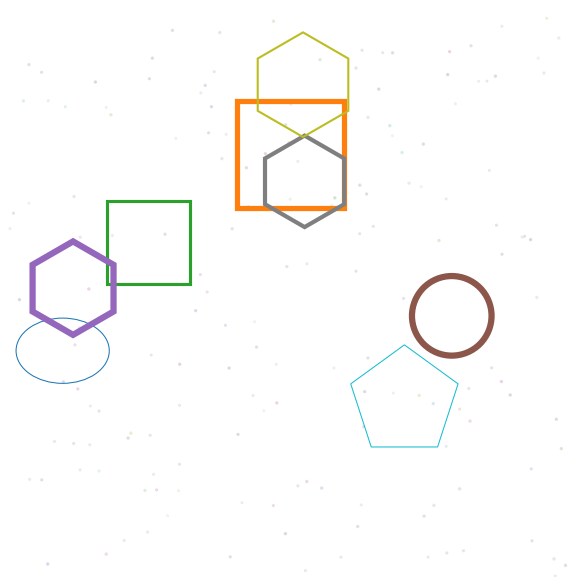[{"shape": "oval", "thickness": 0.5, "radius": 0.4, "center": [0.109, 0.392]}, {"shape": "square", "thickness": 2.5, "radius": 0.46, "center": [0.503, 0.732]}, {"shape": "square", "thickness": 1.5, "radius": 0.36, "center": [0.257, 0.58]}, {"shape": "hexagon", "thickness": 3, "radius": 0.4, "center": [0.127, 0.5]}, {"shape": "circle", "thickness": 3, "radius": 0.34, "center": [0.782, 0.452]}, {"shape": "hexagon", "thickness": 2, "radius": 0.4, "center": [0.527, 0.685]}, {"shape": "hexagon", "thickness": 1, "radius": 0.45, "center": [0.525, 0.852]}, {"shape": "pentagon", "thickness": 0.5, "radius": 0.49, "center": [0.7, 0.304]}]